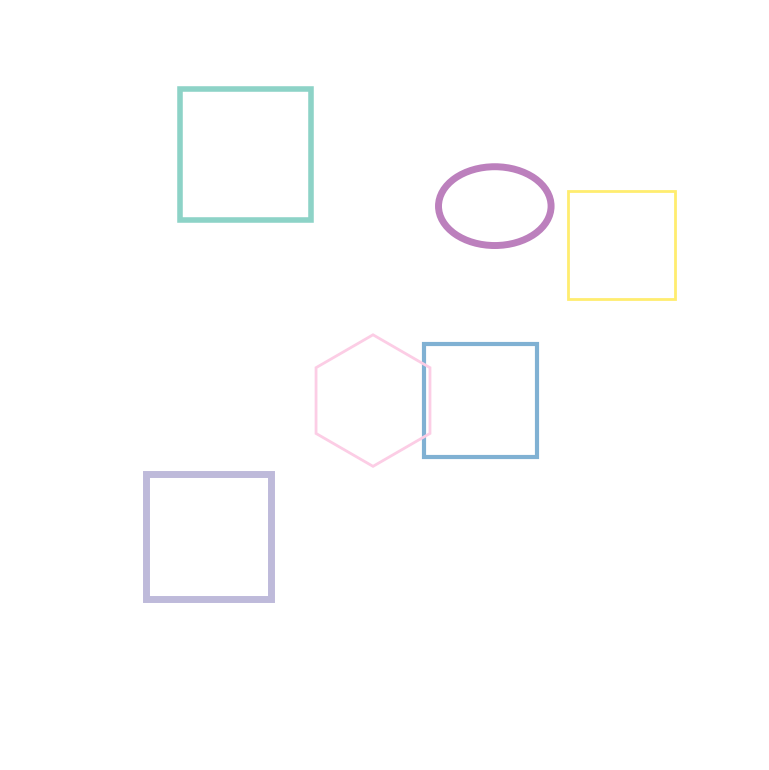[{"shape": "square", "thickness": 2, "radius": 0.42, "center": [0.318, 0.8]}, {"shape": "square", "thickness": 2.5, "radius": 0.41, "center": [0.271, 0.304]}, {"shape": "square", "thickness": 1.5, "radius": 0.37, "center": [0.624, 0.48]}, {"shape": "hexagon", "thickness": 1, "radius": 0.43, "center": [0.484, 0.48]}, {"shape": "oval", "thickness": 2.5, "radius": 0.37, "center": [0.643, 0.732]}, {"shape": "square", "thickness": 1, "radius": 0.35, "center": [0.807, 0.682]}]